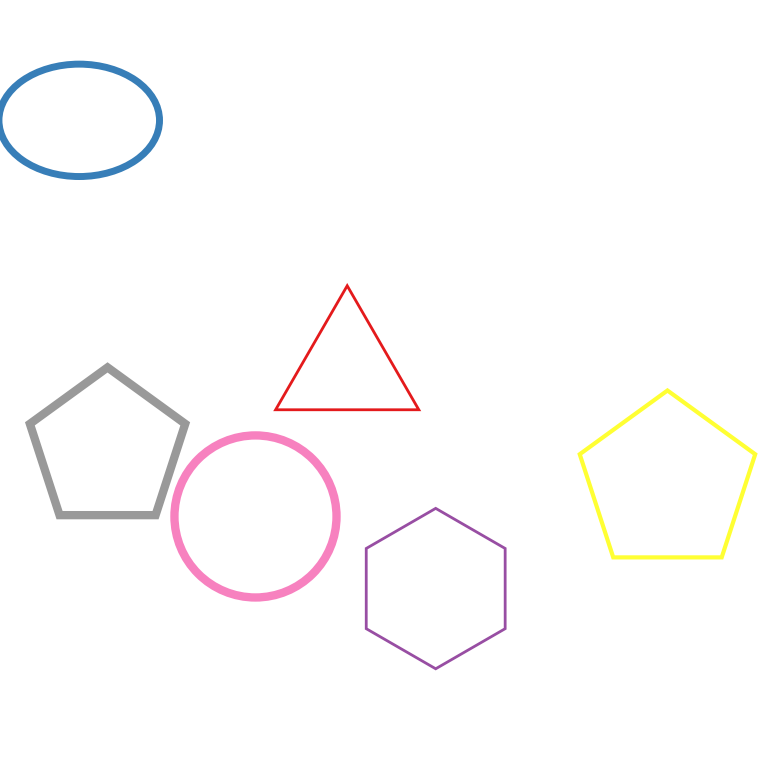[{"shape": "triangle", "thickness": 1, "radius": 0.54, "center": [0.451, 0.522]}, {"shape": "oval", "thickness": 2.5, "radius": 0.52, "center": [0.103, 0.844]}, {"shape": "hexagon", "thickness": 1, "radius": 0.52, "center": [0.566, 0.236]}, {"shape": "pentagon", "thickness": 1.5, "radius": 0.6, "center": [0.867, 0.373]}, {"shape": "circle", "thickness": 3, "radius": 0.53, "center": [0.332, 0.329]}, {"shape": "pentagon", "thickness": 3, "radius": 0.53, "center": [0.14, 0.417]}]